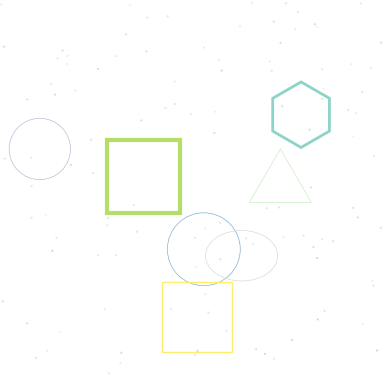[{"shape": "hexagon", "thickness": 2, "radius": 0.43, "center": [0.782, 0.702]}, {"shape": "circle", "thickness": 0.5, "radius": 0.4, "center": [0.103, 0.613]}, {"shape": "circle", "thickness": 0.5, "radius": 0.47, "center": [0.529, 0.353]}, {"shape": "square", "thickness": 3, "radius": 0.47, "center": [0.372, 0.541]}, {"shape": "oval", "thickness": 0.5, "radius": 0.47, "center": [0.628, 0.336]}, {"shape": "triangle", "thickness": 0.5, "radius": 0.46, "center": [0.728, 0.52]}, {"shape": "square", "thickness": 1, "radius": 0.46, "center": [0.511, 0.176]}]